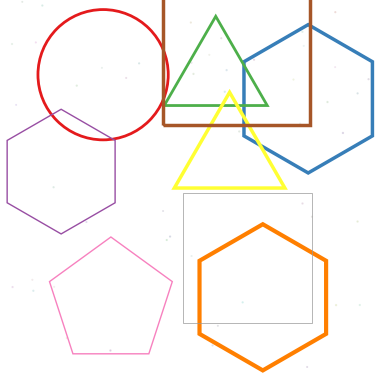[{"shape": "circle", "thickness": 2, "radius": 0.85, "center": [0.268, 0.806]}, {"shape": "hexagon", "thickness": 2.5, "radius": 0.96, "center": [0.801, 0.743]}, {"shape": "triangle", "thickness": 2, "radius": 0.77, "center": [0.56, 0.803]}, {"shape": "hexagon", "thickness": 1, "radius": 0.81, "center": [0.159, 0.554]}, {"shape": "hexagon", "thickness": 3, "radius": 0.95, "center": [0.683, 0.228]}, {"shape": "triangle", "thickness": 2.5, "radius": 0.83, "center": [0.596, 0.594]}, {"shape": "square", "thickness": 2.5, "radius": 0.95, "center": [0.614, 0.865]}, {"shape": "pentagon", "thickness": 1, "radius": 0.84, "center": [0.288, 0.217]}, {"shape": "square", "thickness": 0.5, "radius": 0.84, "center": [0.643, 0.331]}]